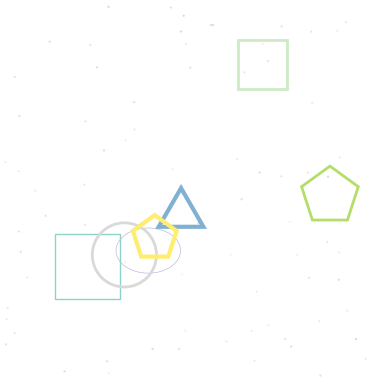[{"shape": "square", "thickness": 1, "radius": 0.42, "center": [0.228, 0.307]}, {"shape": "oval", "thickness": 0.5, "radius": 0.42, "center": [0.385, 0.349]}, {"shape": "triangle", "thickness": 3, "radius": 0.33, "center": [0.47, 0.444]}, {"shape": "pentagon", "thickness": 2, "radius": 0.39, "center": [0.857, 0.491]}, {"shape": "circle", "thickness": 2, "radius": 0.42, "center": [0.323, 0.338]}, {"shape": "square", "thickness": 2, "radius": 0.32, "center": [0.682, 0.832]}, {"shape": "pentagon", "thickness": 3, "radius": 0.3, "center": [0.402, 0.382]}]